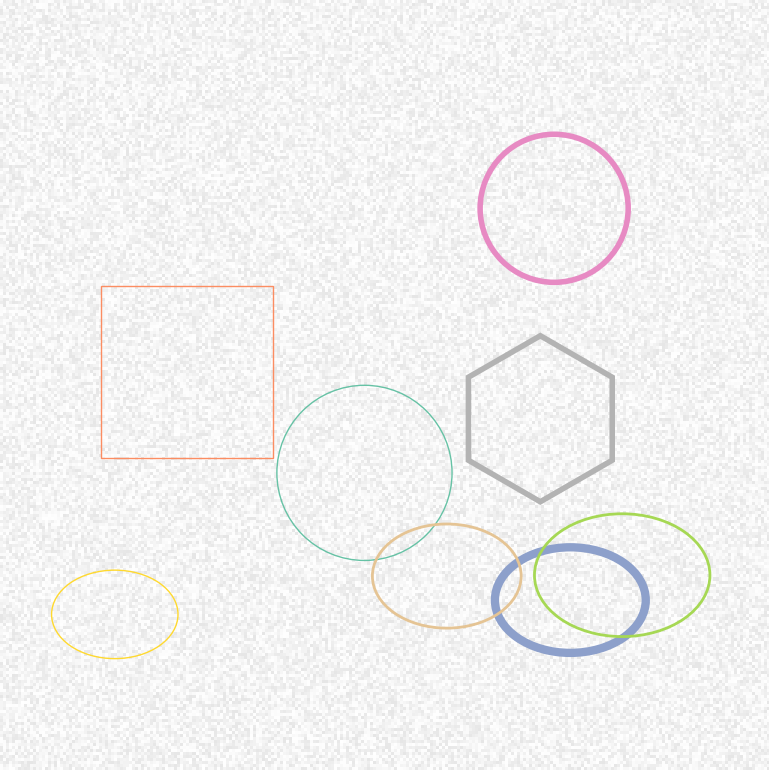[{"shape": "circle", "thickness": 0.5, "radius": 0.57, "center": [0.473, 0.386]}, {"shape": "square", "thickness": 0.5, "radius": 0.56, "center": [0.243, 0.517]}, {"shape": "oval", "thickness": 3, "radius": 0.49, "center": [0.741, 0.221]}, {"shape": "circle", "thickness": 2, "radius": 0.48, "center": [0.72, 0.729]}, {"shape": "oval", "thickness": 1, "radius": 0.57, "center": [0.808, 0.253]}, {"shape": "oval", "thickness": 0.5, "radius": 0.41, "center": [0.149, 0.202]}, {"shape": "oval", "thickness": 1, "radius": 0.48, "center": [0.58, 0.252]}, {"shape": "hexagon", "thickness": 2, "radius": 0.54, "center": [0.702, 0.456]}]